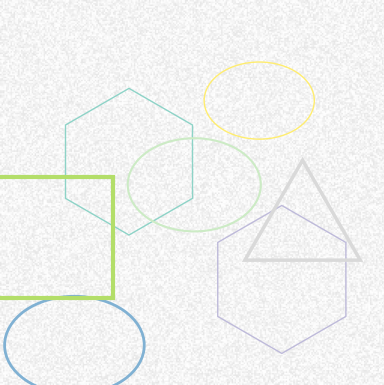[{"shape": "hexagon", "thickness": 1, "radius": 0.95, "center": [0.335, 0.58]}, {"shape": "hexagon", "thickness": 1, "radius": 0.96, "center": [0.732, 0.274]}, {"shape": "oval", "thickness": 2, "radius": 0.91, "center": [0.193, 0.103]}, {"shape": "square", "thickness": 3, "radius": 0.79, "center": [0.136, 0.383]}, {"shape": "triangle", "thickness": 2.5, "radius": 0.86, "center": [0.786, 0.411]}, {"shape": "oval", "thickness": 1.5, "radius": 0.86, "center": [0.505, 0.52]}, {"shape": "oval", "thickness": 1, "radius": 0.72, "center": [0.673, 0.739]}]